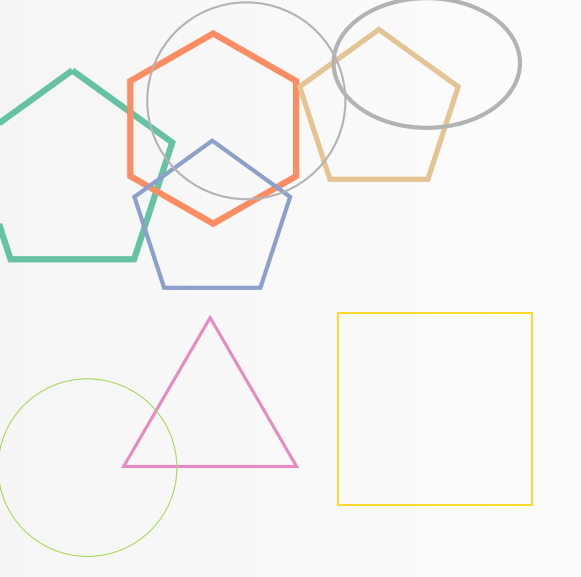[{"shape": "pentagon", "thickness": 3, "radius": 0.9, "center": [0.124, 0.696]}, {"shape": "hexagon", "thickness": 3, "radius": 0.82, "center": [0.367, 0.776]}, {"shape": "pentagon", "thickness": 2, "radius": 0.7, "center": [0.365, 0.615]}, {"shape": "triangle", "thickness": 1.5, "radius": 0.86, "center": [0.362, 0.277]}, {"shape": "circle", "thickness": 0.5, "radius": 0.77, "center": [0.151, 0.189]}, {"shape": "square", "thickness": 1, "radius": 0.83, "center": [0.749, 0.291]}, {"shape": "pentagon", "thickness": 2.5, "radius": 0.72, "center": [0.652, 0.805]}, {"shape": "circle", "thickness": 1, "radius": 0.85, "center": [0.424, 0.825]}, {"shape": "oval", "thickness": 2, "radius": 0.8, "center": [0.734, 0.89]}]